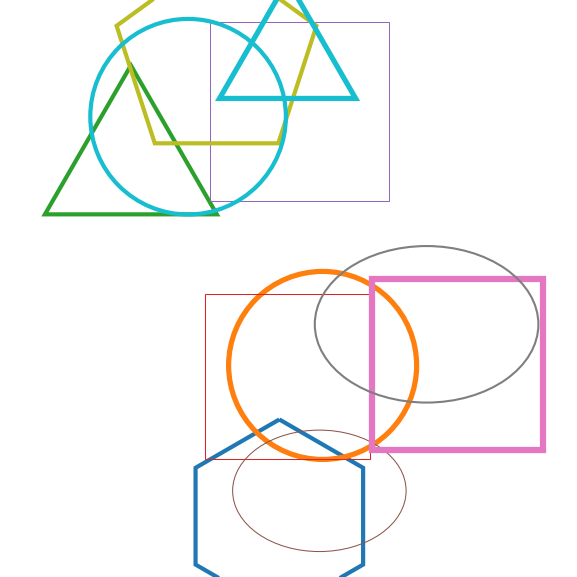[{"shape": "hexagon", "thickness": 2, "radius": 0.84, "center": [0.484, 0.105]}, {"shape": "circle", "thickness": 2.5, "radius": 0.81, "center": [0.559, 0.366]}, {"shape": "triangle", "thickness": 2, "radius": 0.86, "center": [0.227, 0.714]}, {"shape": "square", "thickness": 0.5, "radius": 0.71, "center": [0.497, 0.347]}, {"shape": "square", "thickness": 0.5, "radius": 0.78, "center": [0.519, 0.805]}, {"shape": "oval", "thickness": 0.5, "radius": 0.75, "center": [0.553, 0.149]}, {"shape": "square", "thickness": 3, "radius": 0.74, "center": [0.793, 0.369]}, {"shape": "oval", "thickness": 1, "radius": 0.97, "center": [0.739, 0.438]}, {"shape": "pentagon", "thickness": 2, "radius": 0.91, "center": [0.375, 0.898]}, {"shape": "triangle", "thickness": 2.5, "radius": 0.68, "center": [0.498, 0.897]}, {"shape": "circle", "thickness": 2, "radius": 0.85, "center": [0.326, 0.797]}]